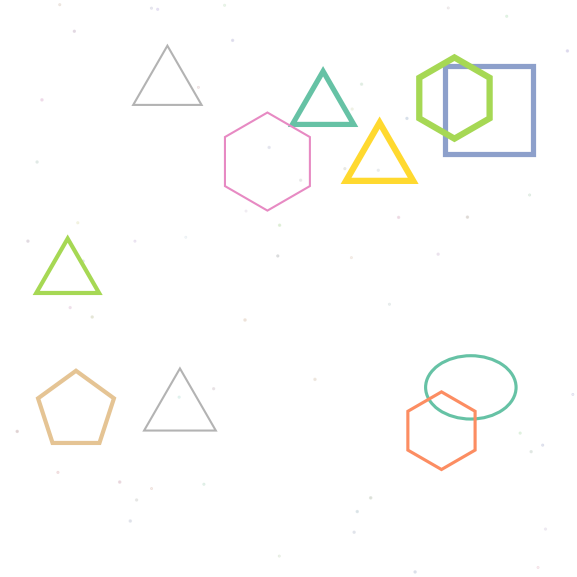[{"shape": "oval", "thickness": 1.5, "radius": 0.39, "center": [0.815, 0.328]}, {"shape": "triangle", "thickness": 2.5, "radius": 0.31, "center": [0.559, 0.814]}, {"shape": "hexagon", "thickness": 1.5, "radius": 0.34, "center": [0.764, 0.253]}, {"shape": "square", "thickness": 2.5, "radius": 0.38, "center": [0.847, 0.809]}, {"shape": "hexagon", "thickness": 1, "radius": 0.42, "center": [0.463, 0.719]}, {"shape": "hexagon", "thickness": 3, "radius": 0.35, "center": [0.787, 0.829]}, {"shape": "triangle", "thickness": 2, "radius": 0.31, "center": [0.117, 0.523]}, {"shape": "triangle", "thickness": 3, "radius": 0.34, "center": [0.657, 0.72]}, {"shape": "pentagon", "thickness": 2, "radius": 0.35, "center": [0.132, 0.288]}, {"shape": "triangle", "thickness": 1, "radius": 0.36, "center": [0.312, 0.289]}, {"shape": "triangle", "thickness": 1, "radius": 0.34, "center": [0.29, 0.852]}]